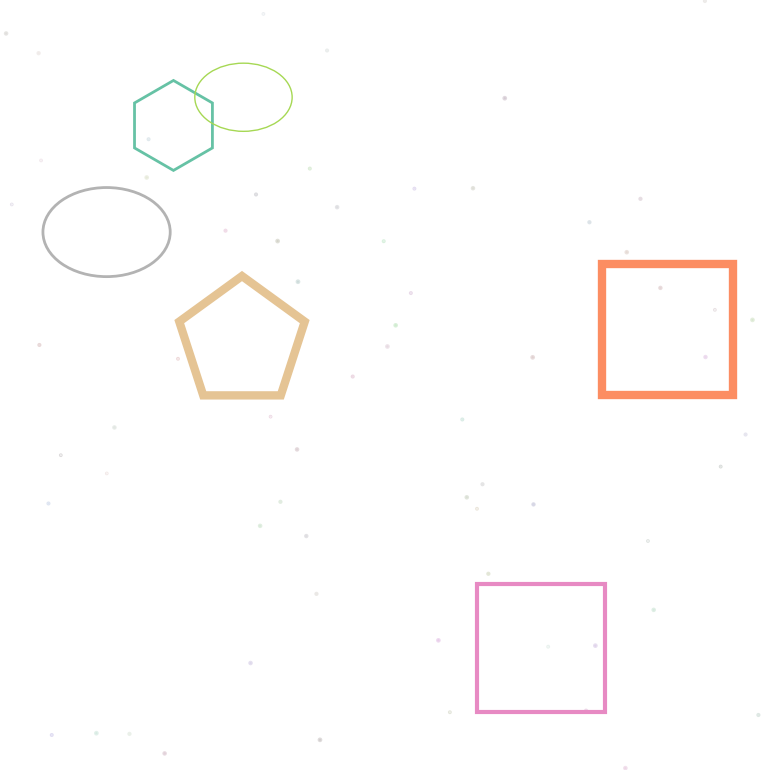[{"shape": "hexagon", "thickness": 1, "radius": 0.29, "center": [0.225, 0.837]}, {"shape": "square", "thickness": 3, "radius": 0.43, "center": [0.867, 0.572]}, {"shape": "square", "thickness": 1.5, "radius": 0.41, "center": [0.703, 0.158]}, {"shape": "oval", "thickness": 0.5, "radius": 0.32, "center": [0.316, 0.874]}, {"shape": "pentagon", "thickness": 3, "radius": 0.43, "center": [0.314, 0.556]}, {"shape": "oval", "thickness": 1, "radius": 0.41, "center": [0.138, 0.699]}]